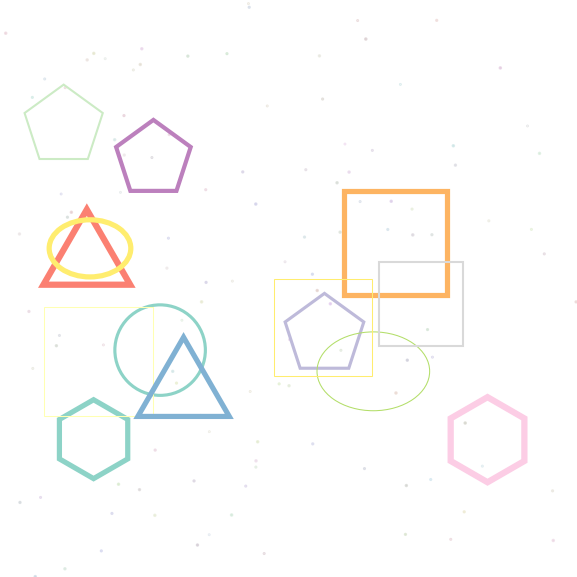[{"shape": "circle", "thickness": 1.5, "radius": 0.39, "center": [0.277, 0.393]}, {"shape": "hexagon", "thickness": 2.5, "radius": 0.34, "center": [0.162, 0.239]}, {"shape": "square", "thickness": 0.5, "radius": 0.47, "center": [0.171, 0.373]}, {"shape": "pentagon", "thickness": 1.5, "radius": 0.36, "center": [0.562, 0.419]}, {"shape": "triangle", "thickness": 3, "radius": 0.43, "center": [0.15, 0.549]}, {"shape": "triangle", "thickness": 2.5, "radius": 0.46, "center": [0.318, 0.324]}, {"shape": "square", "thickness": 2.5, "radius": 0.45, "center": [0.685, 0.579]}, {"shape": "oval", "thickness": 0.5, "radius": 0.49, "center": [0.646, 0.356]}, {"shape": "hexagon", "thickness": 3, "radius": 0.37, "center": [0.844, 0.238]}, {"shape": "square", "thickness": 1, "radius": 0.36, "center": [0.729, 0.472]}, {"shape": "pentagon", "thickness": 2, "radius": 0.34, "center": [0.266, 0.724]}, {"shape": "pentagon", "thickness": 1, "radius": 0.36, "center": [0.11, 0.781]}, {"shape": "oval", "thickness": 2.5, "radius": 0.35, "center": [0.156, 0.569]}, {"shape": "square", "thickness": 0.5, "radius": 0.42, "center": [0.559, 0.432]}]